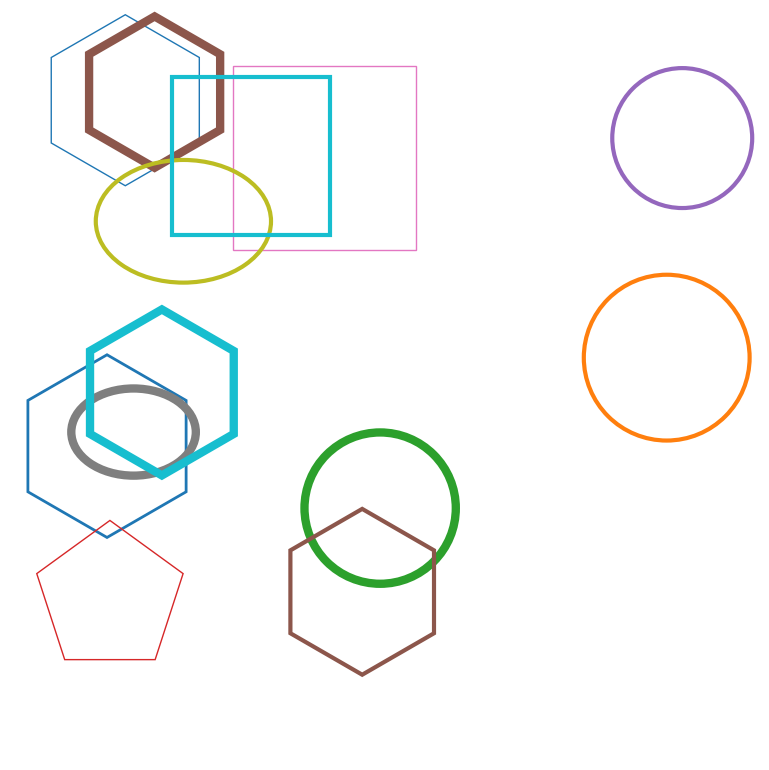[{"shape": "hexagon", "thickness": 0.5, "radius": 0.56, "center": [0.163, 0.87]}, {"shape": "hexagon", "thickness": 1, "radius": 0.59, "center": [0.139, 0.421]}, {"shape": "circle", "thickness": 1.5, "radius": 0.54, "center": [0.866, 0.536]}, {"shape": "circle", "thickness": 3, "radius": 0.49, "center": [0.494, 0.34]}, {"shape": "pentagon", "thickness": 0.5, "radius": 0.5, "center": [0.143, 0.224]}, {"shape": "circle", "thickness": 1.5, "radius": 0.45, "center": [0.886, 0.821]}, {"shape": "hexagon", "thickness": 1.5, "radius": 0.54, "center": [0.47, 0.231]}, {"shape": "hexagon", "thickness": 3, "radius": 0.49, "center": [0.201, 0.88]}, {"shape": "square", "thickness": 0.5, "radius": 0.6, "center": [0.422, 0.795]}, {"shape": "oval", "thickness": 3, "radius": 0.4, "center": [0.173, 0.439]}, {"shape": "oval", "thickness": 1.5, "radius": 0.57, "center": [0.238, 0.713]}, {"shape": "hexagon", "thickness": 3, "radius": 0.54, "center": [0.21, 0.49]}, {"shape": "square", "thickness": 1.5, "radius": 0.51, "center": [0.326, 0.797]}]